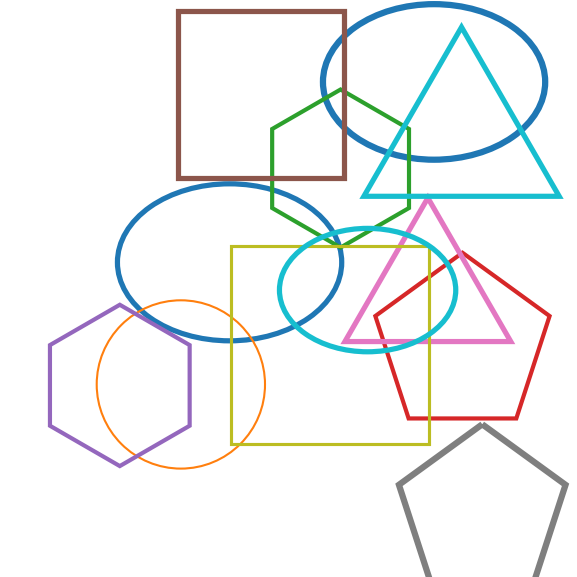[{"shape": "oval", "thickness": 2.5, "radius": 0.97, "center": [0.398, 0.545]}, {"shape": "oval", "thickness": 3, "radius": 0.96, "center": [0.752, 0.857]}, {"shape": "circle", "thickness": 1, "radius": 0.73, "center": [0.313, 0.333]}, {"shape": "hexagon", "thickness": 2, "radius": 0.68, "center": [0.59, 0.707]}, {"shape": "pentagon", "thickness": 2, "radius": 0.79, "center": [0.801, 0.403]}, {"shape": "hexagon", "thickness": 2, "radius": 0.7, "center": [0.207, 0.332]}, {"shape": "square", "thickness": 2.5, "radius": 0.72, "center": [0.452, 0.836]}, {"shape": "triangle", "thickness": 2.5, "radius": 0.83, "center": [0.741, 0.491]}, {"shape": "pentagon", "thickness": 3, "radius": 0.76, "center": [0.835, 0.113]}, {"shape": "square", "thickness": 1.5, "radius": 0.86, "center": [0.572, 0.402]}, {"shape": "oval", "thickness": 2.5, "radius": 0.76, "center": [0.637, 0.497]}, {"shape": "triangle", "thickness": 2.5, "radius": 0.98, "center": [0.799, 0.757]}]